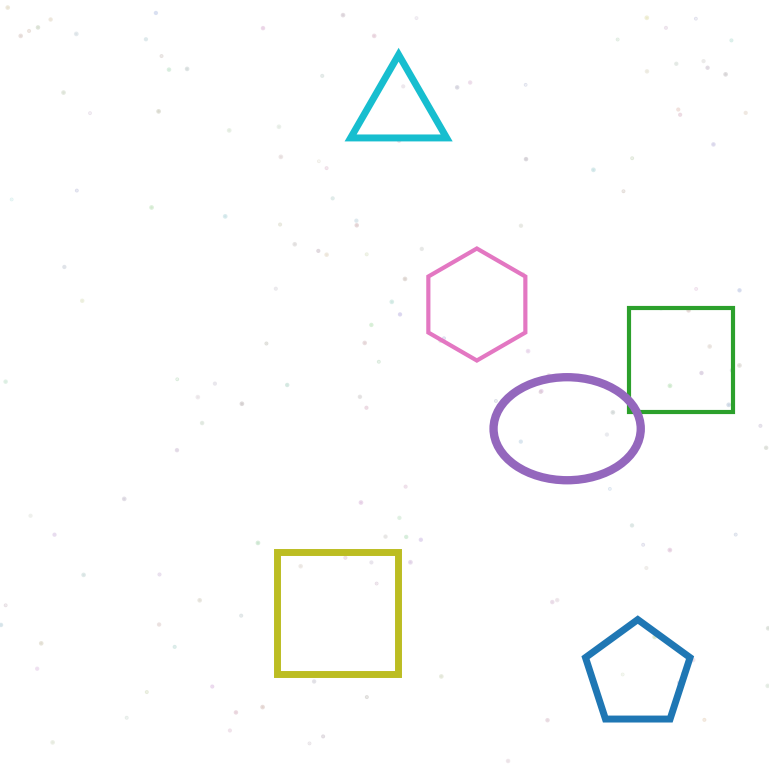[{"shape": "pentagon", "thickness": 2.5, "radius": 0.36, "center": [0.828, 0.124]}, {"shape": "square", "thickness": 1.5, "radius": 0.34, "center": [0.885, 0.533]}, {"shape": "oval", "thickness": 3, "radius": 0.48, "center": [0.737, 0.443]}, {"shape": "hexagon", "thickness": 1.5, "radius": 0.36, "center": [0.619, 0.605]}, {"shape": "square", "thickness": 2.5, "radius": 0.39, "center": [0.438, 0.204]}, {"shape": "triangle", "thickness": 2.5, "radius": 0.36, "center": [0.518, 0.857]}]